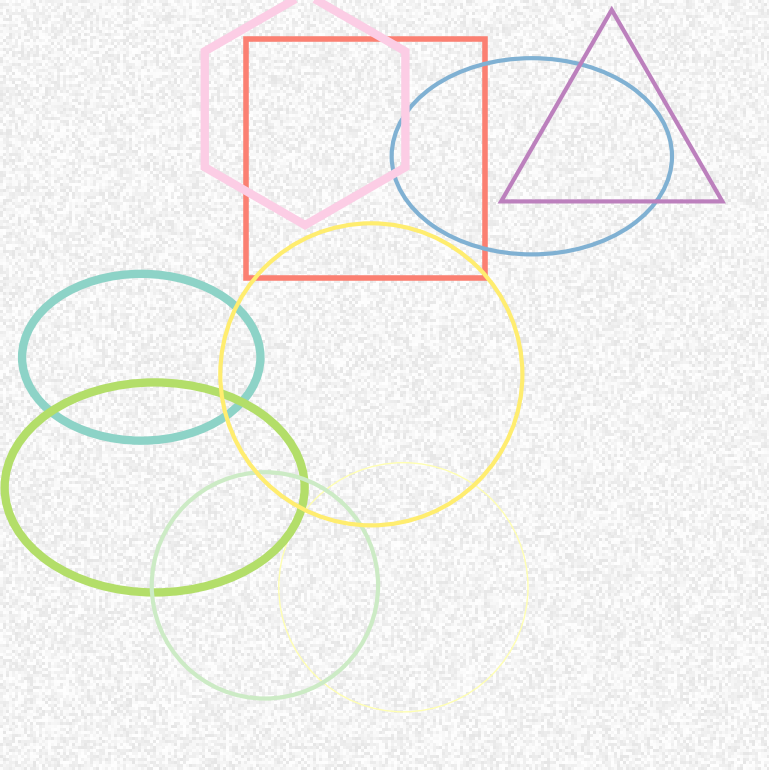[{"shape": "oval", "thickness": 3, "radius": 0.77, "center": [0.183, 0.536]}, {"shape": "circle", "thickness": 0.5, "radius": 0.81, "center": [0.524, 0.237]}, {"shape": "square", "thickness": 2, "radius": 0.78, "center": [0.475, 0.795]}, {"shape": "oval", "thickness": 1.5, "radius": 0.91, "center": [0.691, 0.797]}, {"shape": "oval", "thickness": 3, "radius": 0.97, "center": [0.201, 0.367]}, {"shape": "hexagon", "thickness": 3, "radius": 0.75, "center": [0.396, 0.858]}, {"shape": "triangle", "thickness": 1.5, "radius": 0.83, "center": [0.794, 0.821]}, {"shape": "circle", "thickness": 1.5, "radius": 0.73, "center": [0.344, 0.24]}, {"shape": "circle", "thickness": 1.5, "radius": 0.98, "center": [0.482, 0.514]}]